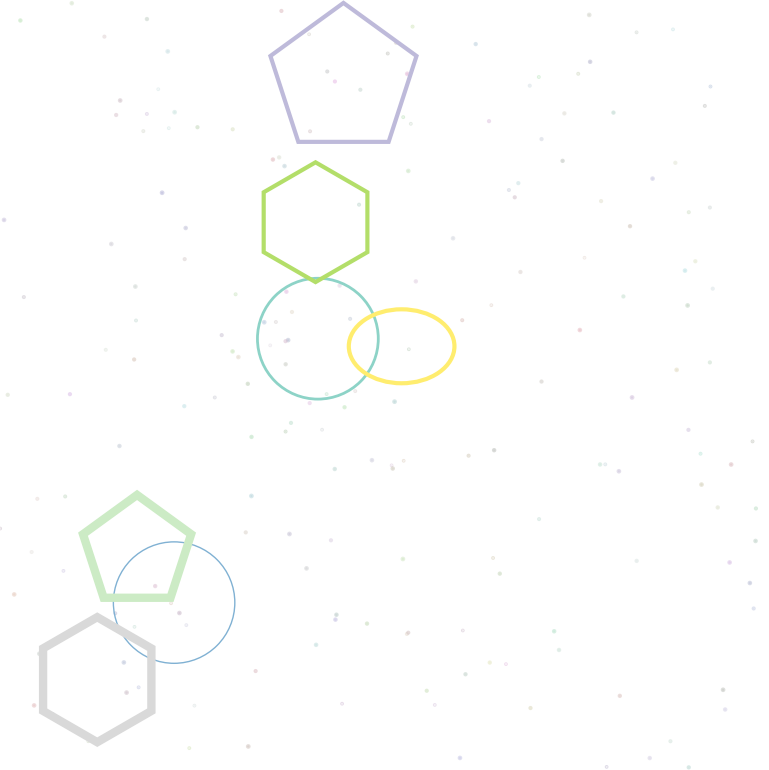[{"shape": "circle", "thickness": 1, "radius": 0.39, "center": [0.413, 0.56]}, {"shape": "pentagon", "thickness": 1.5, "radius": 0.5, "center": [0.446, 0.896]}, {"shape": "circle", "thickness": 0.5, "radius": 0.39, "center": [0.226, 0.217]}, {"shape": "hexagon", "thickness": 1.5, "radius": 0.39, "center": [0.41, 0.711]}, {"shape": "hexagon", "thickness": 3, "radius": 0.41, "center": [0.126, 0.117]}, {"shape": "pentagon", "thickness": 3, "radius": 0.37, "center": [0.178, 0.283]}, {"shape": "oval", "thickness": 1.5, "radius": 0.34, "center": [0.522, 0.55]}]